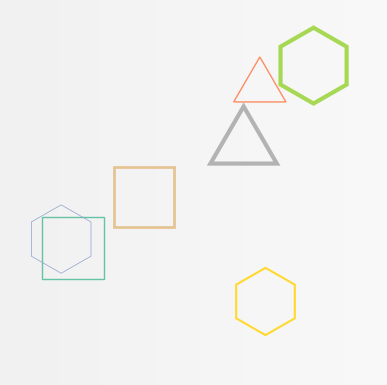[{"shape": "square", "thickness": 1, "radius": 0.4, "center": [0.187, 0.355]}, {"shape": "triangle", "thickness": 1, "radius": 0.39, "center": [0.67, 0.774]}, {"shape": "hexagon", "thickness": 0.5, "radius": 0.44, "center": [0.158, 0.379]}, {"shape": "hexagon", "thickness": 3, "radius": 0.49, "center": [0.809, 0.83]}, {"shape": "hexagon", "thickness": 1.5, "radius": 0.44, "center": [0.685, 0.217]}, {"shape": "square", "thickness": 2, "radius": 0.39, "center": [0.371, 0.488]}, {"shape": "triangle", "thickness": 3, "radius": 0.49, "center": [0.629, 0.625]}]